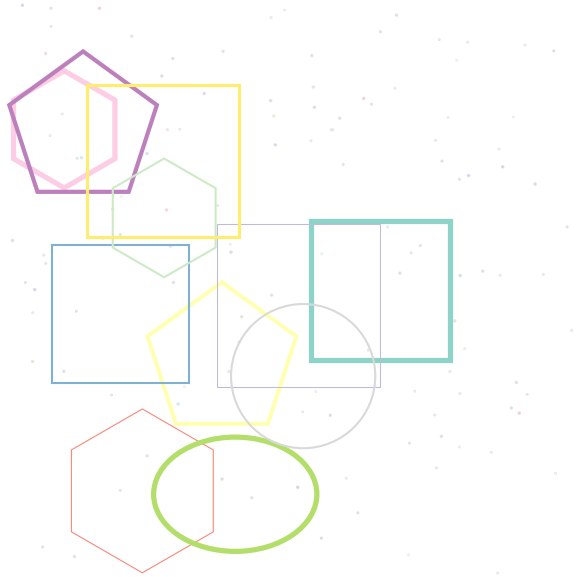[{"shape": "square", "thickness": 2.5, "radius": 0.6, "center": [0.659, 0.496]}, {"shape": "pentagon", "thickness": 2, "radius": 0.68, "center": [0.384, 0.375]}, {"shape": "square", "thickness": 0.5, "radius": 0.7, "center": [0.517, 0.47]}, {"shape": "hexagon", "thickness": 0.5, "radius": 0.71, "center": [0.246, 0.149]}, {"shape": "square", "thickness": 1, "radius": 0.6, "center": [0.209, 0.456]}, {"shape": "oval", "thickness": 2.5, "radius": 0.71, "center": [0.407, 0.143]}, {"shape": "hexagon", "thickness": 2.5, "radius": 0.51, "center": [0.111, 0.775]}, {"shape": "circle", "thickness": 1, "radius": 0.62, "center": [0.525, 0.348]}, {"shape": "pentagon", "thickness": 2, "radius": 0.67, "center": [0.144, 0.776]}, {"shape": "hexagon", "thickness": 1, "radius": 0.51, "center": [0.284, 0.622]}, {"shape": "square", "thickness": 1.5, "radius": 0.66, "center": [0.283, 0.72]}]